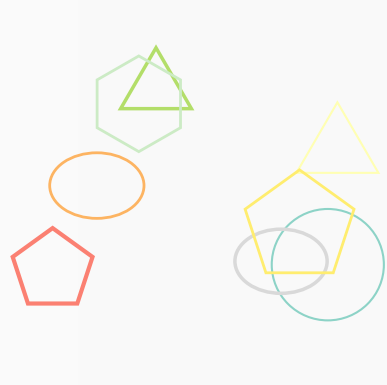[{"shape": "circle", "thickness": 1.5, "radius": 0.72, "center": [0.846, 0.313]}, {"shape": "triangle", "thickness": 1.5, "radius": 0.61, "center": [0.871, 0.612]}, {"shape": "pentagon", "thickness": 3, "radius": 0.54, "center": [0.136, 0.299]}, {"shape": "oval", "thickness": 2, "radius": 0.61, "center": [0.25, 0.518]}, {"shape": "triangle", "thickness": 2.5, "radius": 0.53, "center": [0.403, 0.77]}, {"shape": "oval", "thickness": 2.5, "radius": 0.6, "center": [0.725, 0.321]}, {"shape": "hexagon", "thickness": 2, "radius": 0.62, "center": [0.358, 0.73]}, {"shape": "pentagon", "thickness": 2, "radius": 0.74, "center": [0.773, 0.411]}]